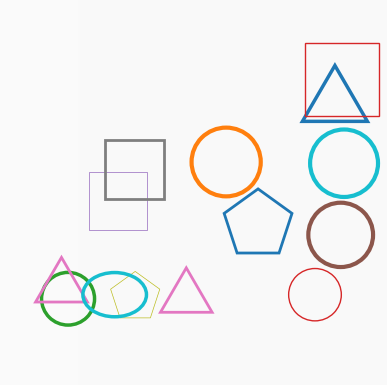[{"shape": "triangle", "thickness": 2.5, "radius": 0.48, "center": [0.864, 0.733]}, {"shape": "pentagon", "thickness": 2, "radius": 0.46, "center": [0.666, 0.417]}, {"shape": "circle", "thickness": 3, "radius": 0.45, "center": [0.584, 0.579]}, {"shape": "circle", "thickness": 2.5, "radius": 0.34, "center": [0.176, 0.224]}, {"shape": "square", "thickness": 1, "radius": 0.47, "center": [0.883, 0.794]}, {"shape": "circle", "thickness": 1, "radius": 0.34, "center": [0.813, 0.235]}, {"shape": "square", "thickness": 0.5, "radius": 0.38, "center": [0.305, 0.479]}, {"shape": "circle", "thickness": 3, "radius": 0.42, "center": [0.879, 0.39]}, {"shape": "triangle", "thickness": 2, "radius": 0.39, "center": [0.159, 0.254]}, {"shape": "triangle", "thickness": 2, "radius": 0.38, "center": [0.481, 0.227]}, {"shape": "square", "thickness": 2, "radius": 0.38, "center": [0.348, 0.56]}, {"shape": "pentagon", "thickness": 0.5, "radius": 0.33, "center": [0.349, 0.228]}, {"shape": "circle", "thickness": 3, "radius": 0.44, "center": [0.888, 0.576]}, {"shape": "oval", "thickness": 2.5, "radius": 0.41, "center": [0.296, 0.235]}]